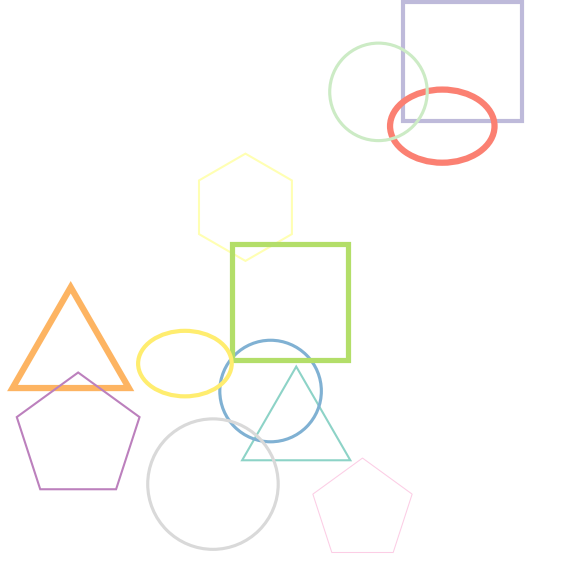[{"shape": "triangle", "thickness": 1, "radius": 0.54, "center": [0.513, 0.256]}, {"shape": "hexagon", "thickness": 1, "radius": 0.46, "center": [0.425, 0.64]}, {"shape": "square", "thickness": 2, "radius": 0.52, "center": [0.801, 0.893]}, {"shape": "oval", "thickness": 3, "radius": 0.45, "center": [0.766, 0.781]}, {"shape": "circle", "thickness": 1.5, "radius": 0.44, "center": [0.469, 0.322]}, {"shape": "triangle", "thickness": 3, "radius": 0.58, "center": [0.122, 0.385]}, {"shape": "square", "thickness": 2.5, "radius": 0.5, "center": [0.502, 0.477]}, {"shape": "pentagon", "thickness": 0.5, "radius": 0.45, "center": [0.628, 0.116]}, {"shape": "circle", "thickness": 1.5, "radius": 0.56, "center": [0.369, 0.161]}, {"shape": "pentagon", "thickness": 1, "radius": 0.56, "center": [0.135, 0.242]}, {"shape": "circle", "thickness": 1.5, "radius": 0.42, "center": [0.655, 0.84]}, {"shape": "oval", "thickness": 2, "radius": 0.41, "center": [0.32, 0.37]}]